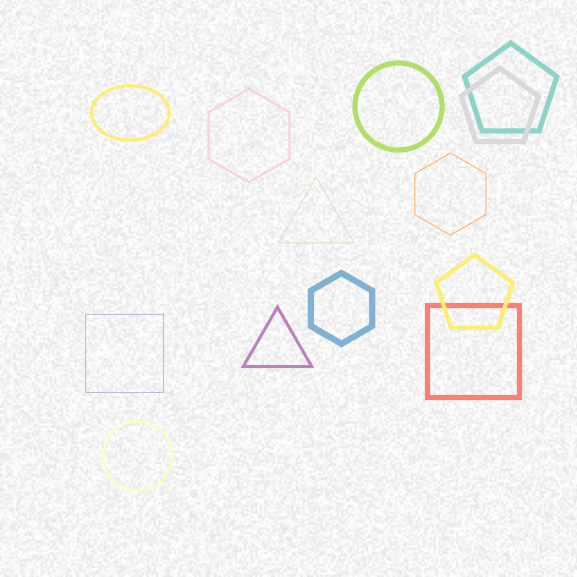[{"shape": "pentagon", "thickness": 2.5, "radius": 0.42, "center": [0.884, 0.84]}, {"shape": "circle", "thickness": 1, "radius": 0.3, "center": [0.239, 0.21]}, {"shape": "square", "thickness": 0.5, "radius": 0.34, "center": [0.214, 0.387]}, {"shape": "square", "thickness": 2.5, "radius": 0.4, "center": [0.819, 0.392]}, {"shape": "hexagon", "thickness": 3, "radius": 0.31, "center": [0.591, 0.465]}, {"shape": "hexagon", "thickness": 0.5, "radius": 0.36, "center": [0.78, 0.663]}, {"shape": "circle", "thickness": 2.5, "radius": 0.38, "center": [0.69, 0.815]}, {"shape": "hexagon", "thickness": 1, "radius": 0.4, "center": [0.431, 0.765]}, {"shape": "pentagon", "thickness": 2.5, "radius": 0.35, "center": [0.865, 0.811]}, {"shape": "triangle", "thickness": 1.5, "radius": 0.34, "center": [0.481, 0.399]}, {"shape": "triangle", "thickness": 0.5, "radius": 0.38, "center": [0.547, 0.616]}, {"shape": "oval", "thickness": 1.5, "radius": 0.34, "center": [0.226, 0.804]}, {"shape": "pentagon", "thickness": 2, "radius": 0.35, "center": [0.822, 0.488]}]